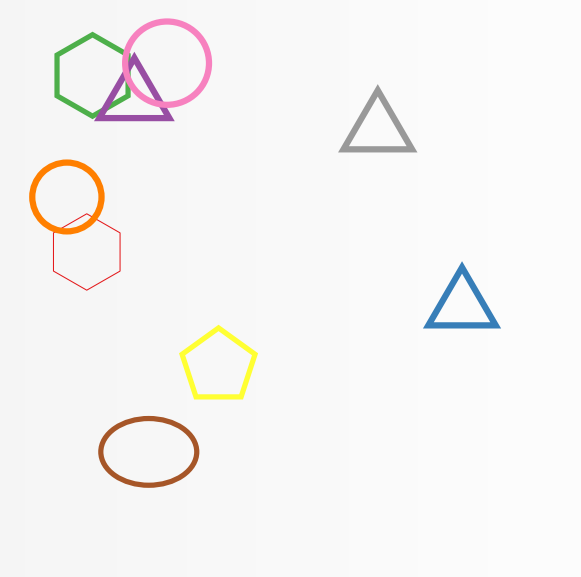[{"shape": "hexagon", "thickness": 0.5, "radius": 0.33, "center": [0.149, 0.563]}, {"shape": "triangle", "thickness": 3, "radius": 0.33, "center": [0.795, 0.469]}, {"shape": "hexagon", "thickness": 2.5, "radius": 0.35, "center": [0.159, 0.869]}, {"shape": "triangle", "thickness": 3, "radius": 0.35, "center": [0.231, 0.829]}, {"shape": "circle", "thickness": 3, "radius": 0.3, "center": [0.115, 0.658]}, {"shape": "pentagon", "thickness": 2.5, "radius": 0.33, "center": [0.376, 0.365]}, {"shape": "oval", "thickness": 2.5, "radius": 0.41, "center": [0.256, 0.217]}, {"shape": "circle", "thickness": 3, "radius": 0.36, "center": [0.287, 0.89]}, {"shape": "triangle", "thickness": 3, "radius": 0.34, "center": [0.65, 0.775]}]